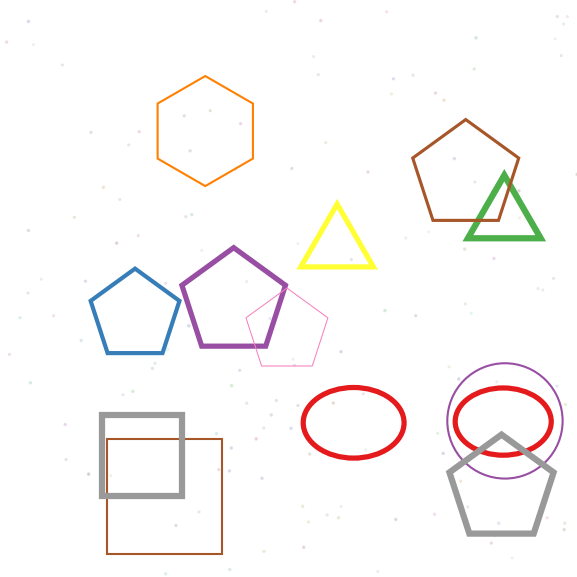[{"shape": "oval", "thickness": 2.5, "radius": 0.42, "center": [0.871, 0.269]}, {"shape": "oval", "thickness": 2.5, "radius": 0.44, "center": [0.612, 0.267]}, {"shape": "pentagon", "thickness": 2, "radius": 0.4, "center": [0.234, 0.453]}, {"shape": "triangle", "thickness": 3, "radius": 0.36, "center": [0.873, 0.623]}, {"shape": "pentagon", "thickness": 2.5, "radius": 0.47, "center": [0.405, 0.476]}, {"shape": "circle", "thickness": 1, "radius": 0.5, "center": [0.874, 0.27]}, {"shape": "hexagon", "thickness": 1, "radius": 0.48, "center": [0.355, 0.772]}, {"shape": "triangle", "thickness": 2.5, "radius": 0.36, "center": [0.584, 0.573]}, {"shape": "pentagon", "thickness": 1.5, "radius": 0.48, "center": [0.806, 0.696]}, {"shape": "square", "thickness": 1, "radius": 0.5, "center": [0.285, 0.139]}, {"shape": "pentagon", "thickness": 0.5, "radius": 0.37, "center": [0.497, 0.426]}, {"shape": "pentagon", "thickness": 3, "radius": 0.47, "center": [0.868, 0.152]}, {"shape": "square", "thickness": 3, "radius": 0.35, "center": [0.246, 0.211]}]